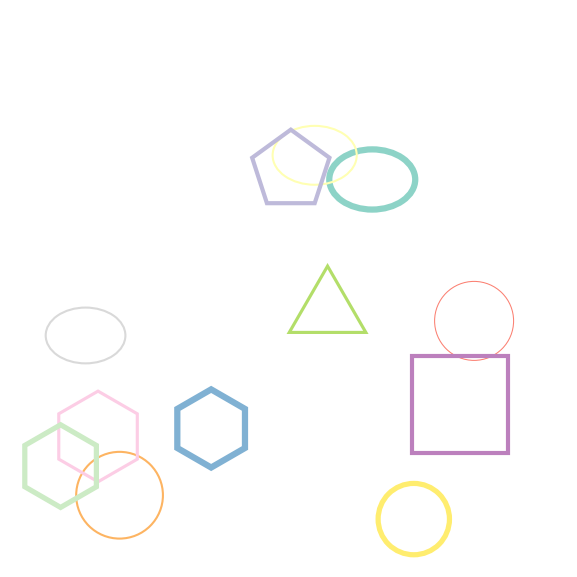[{"shape": "oval", "thickness": 3, "radius": 0.37, "center": [0.645, 0.688]}, {"shape": "oval", "thickness": 1, "radius": 0.36, "center": [0.545, 0.73]}, {"shape": "pentagon", "thickness": 2, "radius": 0.35, "center": [0.504, 0.704]}, {"shape": "circle", "thickness": 0.5, "radius": 0.34, "center": [0.821, 0.443]}, {"shape": "hexagon", "thickness": 3, "radius": 0.34, "center": [0.366, 0.257]}, {"shape": "circle", "thickness": 1, "radius": 0.38, "center": [0.207, 0.142]}, {"shape": "triangle", "thickness": 1.5, "radius": 0.38, "center": [0.567, 0.462]}, {"shape": "hexagon", "thickness": 1.5, "radius": 0.39, "center": [0.17, 0.243]}, {"shape": "oval", "thickness": 1, "radius": 0.35, "center": [0.148, 0.418]}, {"shape": "square", "thickness": 2, "radius": 0.42, "center": [0.797, 0.298]}, {"shape": "hexagon", "thickness": 2.5, "radius": 0.36, "center": [0.105, 0.192]}, {"shape": "circle", "thickness": 2.5, "radius": 0.31, "center": [0.717, 0.1]}]